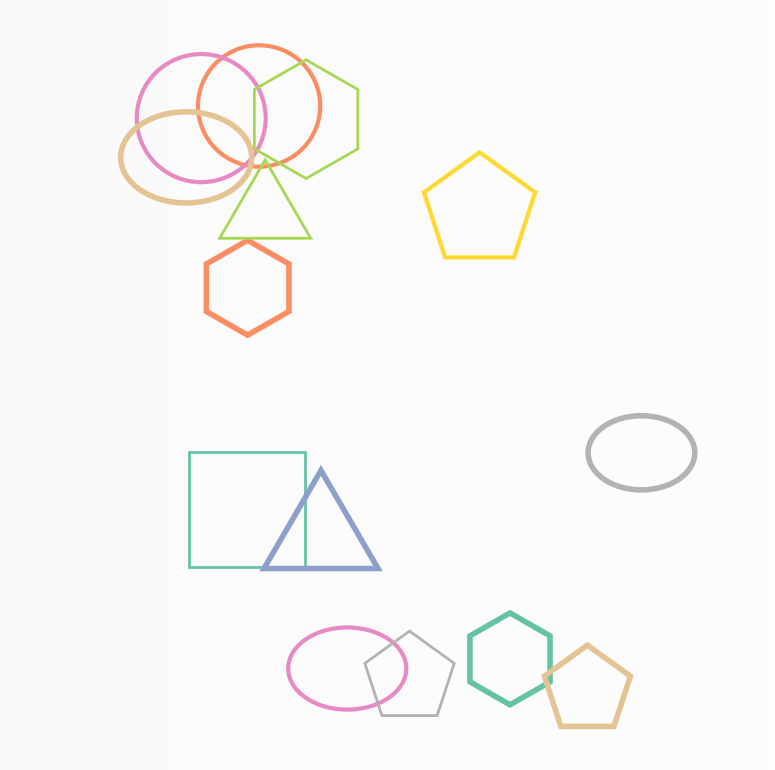[{"shape": "square", "thickness": 1, "radius": 0.37, "center": [0.319, 0.339]}, {"shape": "hexagon", "thickness": 2, "radius": 0.3, "center": [0.658, 0.144]}, {"shape": "hexagon", "thickness": 2, "radius": 0.31, "center": [0.32, 0.626]}, {"shape": "circle", "thickness": 1.5, "radius": 0.39, "center": [0.334, 0.862]}, {"shape": "triangle", "thickness": 2, "radius": 0.42, "center": [0.414, 0.304]}, {"shape": "circle", "thickness": 1.5, "radius": 0.42, "center": [0.26, 0.847]}, {"shape": "oval", "thickness": 1.5, "radius": 0.38, "center": [0.448, 0.132]}, {"shape": "hexagon", "thickness": 1, "radius": 0.39, "center": [0.395, 0.845]}, {"shape": "triangle", "thickness": 1, "radius": 0.34, "center": [0.342, 0.724]}, {"shape": "pentagon", "thickness": 1.5, "radius": 0.38, "center": [0.619, 0.727]}, {"shape": "oval", "thickness": 2, "radius": 0.42, "center": [0.24, 0.796]}, {"shape": "pentagon", "thickness": 2, "radius": 0.29, "center": [0.758, 0.104]}, {"shape": "pentagon", "thickness": 1, "radius": 0.3, "center": [0.528, 0.12]}, {"shape": "oval", "thickness": 2, "radius": 0.34, "center": [0.828, 0.412]}]